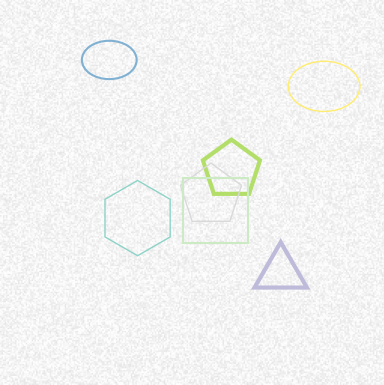[{"shape": "hexagon", "thickness": 1, "radius": 0.49, "center": [0.357, 0.434]}, {"shape": "triangle", "thickness": 3, "radius": 0.39, "center": [0.729, 0.292]}, {"shape": "oval", "thickness": 1.5, "radius": 0.36, "center": [0.284, 0.844]}, {"shape": "pentagon", "thickness": 3, "radius": 0.39, "center": [0.601, 0.559]}, {"shape": "pentagon", "thickness": 1, "radius": 0.42, "center": [0.548, 0.493]}, {"shape": "square", "thickness": 1.5, "radius": 0.42, "center": [0.561, 0.453]}, {"shape": "oval", "thickness": 1, "radius": 0.47, "center": [0.842, 0.776]}]